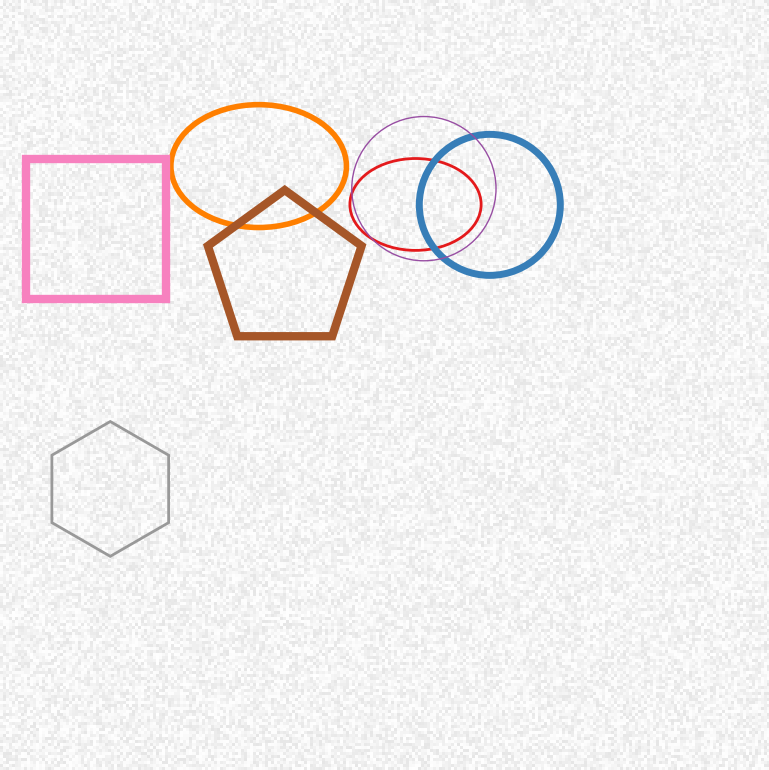[{"shape": "oval", "thickness": 1, "radius": 0.43, "center": [0.54, 0.734]}, {"shape": "circle", "thickness": 2.5, "radius": 0.46, "center": [0.636, 0.734]}, {"shape": "circle", "thickness": 0.5, "radius": 0.47, "center": [0.551, 0.755]}, {"shape": "oval", "thickness": 2, "radius": 0.57, "center": [0.336, 0.784]}, {"shape": "pentagon", "thickness": 3, "radius": 0.52, "center": [0.37, 0.648]}, {"shape": "square", "thickness": 3, "radius": 0.45, "center": [0.124, 0.703]}, {"shape": "hexagon", "thickness": 1, "radius": 0.44, "center": [0.143, 0.365]}]